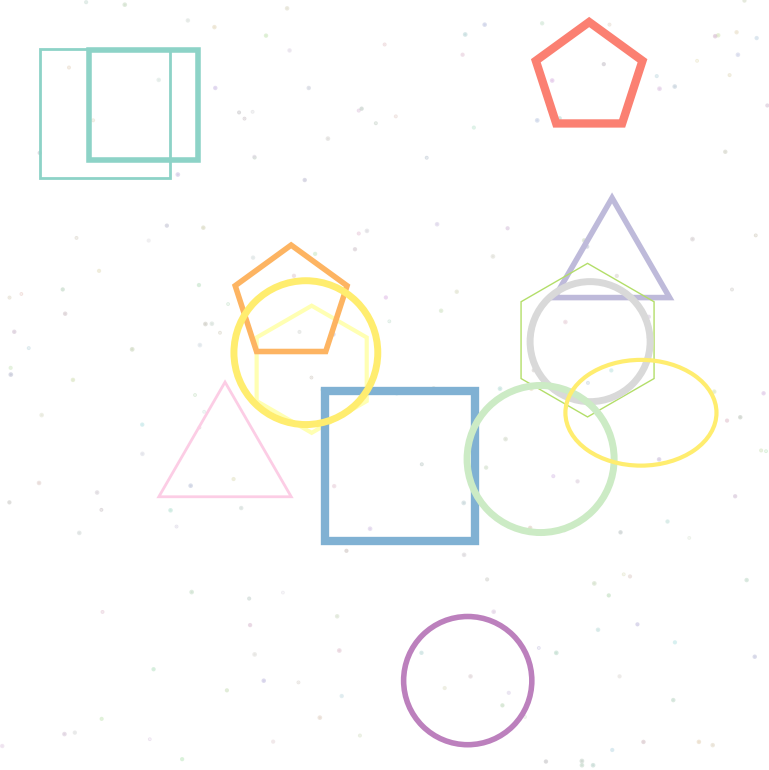[{"shape": "square", "thickness": 1, "radius": 0.42, "center": [0.136, 0.853]}, {"shape": "square", "thickness": 2, "radius": 0.35, "center": [0.187, 0.864]}, {"shape": "hexagon", "thickness": 1.5, "radius": 0.41, "center": [0.405, 0.52]}, {"shape": "triangle", "thickness": 2, "radius": 0.43, "center": [0.795, 0.657]}, {"shape": "pentagon", "thickness": 3, "radius": 0.36, "center": [0.765, 0.899]}, {"shape": "square", "thickness": 3, "radius": 0.49, "center": [0.52, 0.395]}, {"shape": "pentagon", "thickness": 2, "radius": 0.38, "center": [0.378, 0.605]}, {"shape": "hexagon", "thickness": 0.5, "radius": 0.5, "center": [0.763, 0.558]}, {"shape": "triangle", "thickness": 1, "radius": 0.5, "center": [0.292, 0.404]}, {"shape": "circle", "thickness": 2.5, "radius": 0.39, "center": [0.766, 0.556]}, {"shape": "circle", "thickness": 2, "radius": 0.42, "center": [0.607, 0.116]}, {"shape": "circle", "thickness": 2.5, "radius": 0.48, "center": [0.702, 0.404]}, {"shape": "circle", "thickness": 2.5, "radius": 0.47, "center": [0.397, 0.542]}, {"shape": "oval", "thickness": 1.5, "radius": 0.49, "center": [0.832, 0.464]}]